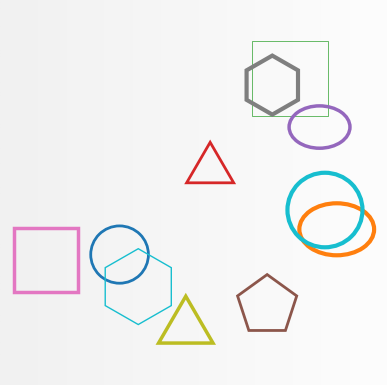[{"shape": "circle", "thickness": 2, "radius": 0.37, "center": [0.309, 0.339]}, {"shape": "oval", "thickness": 3, "radius": 0.48, "center": [0.869, 0.404]}, {"shape": "square", "thickness": 0.5, "radius": 0.49, "center": [0.749, 0.796]}, {"shape": "triangle", "thickness": 2, "radius": 0.35, "center": [0.542, 0.56]}, {"shape": "oval", "thickness": 2.5, "radius": 0.39, "center": [0.825, 0.67]}, {"shape": "pentagon", "thickness": 2, "radius": 0.4, "center": [0.689, 0.207]}, {"shape": "square", "thickness": 2.5, "radius": 0.41, "center": [0.118, 0.324]}, {"shape": "hexagon", "thickness": 3, "radius": 0.38, "center": [0.703, 0.779]}, {"shape": "triangle", "thickness": 2.5, "radius": 0.41, "center": [0.479, 0.149]}, {"shape": "circle", "thickness": 3, "radius": 0.48, "center": [0.839, 0.454]}, {"shape": "hexagon", "thickness": 1, "radius": 0.49, "center": [0.357, 0.256]}]